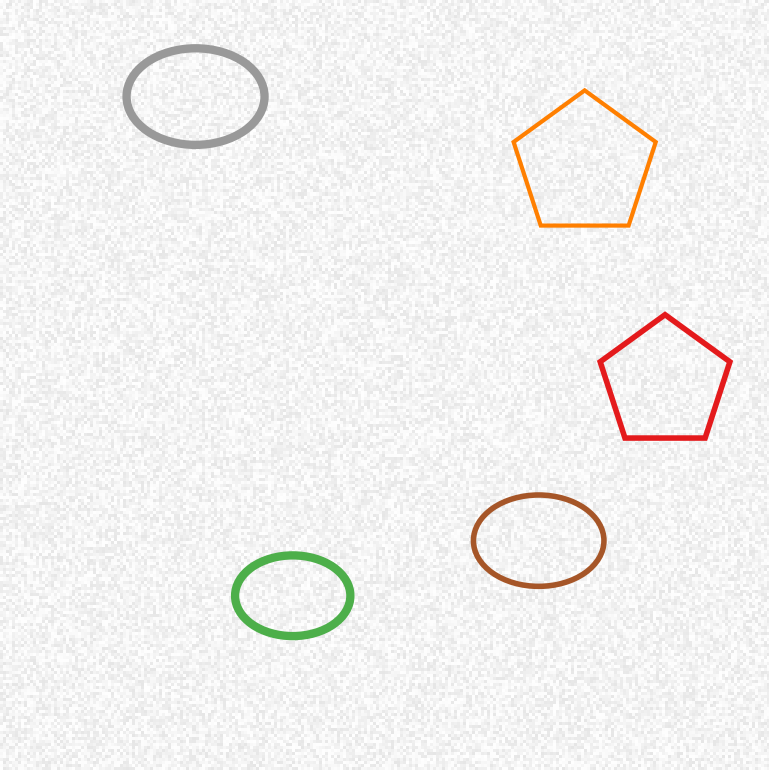[{"shape": "pentagon", "thickness": 2, "radius": 0.44, "center": [0.864, 0.503]}, {"shape": "oval", "thickness": 3, "radius": 0.37, "center": [0.38, 0.226]}, {"shape": "pentagon", "thickness": 1.5, "radius": 0.49, "center": [0.759, 0.786]}, {"shape": "oval", "thickness": 2, "radius": 0.42, "center": [0.7, 0.298]}, {"shape": "oval", "thickness": 3, "radius": 0.45, "center": [0.254, 0.875]}]